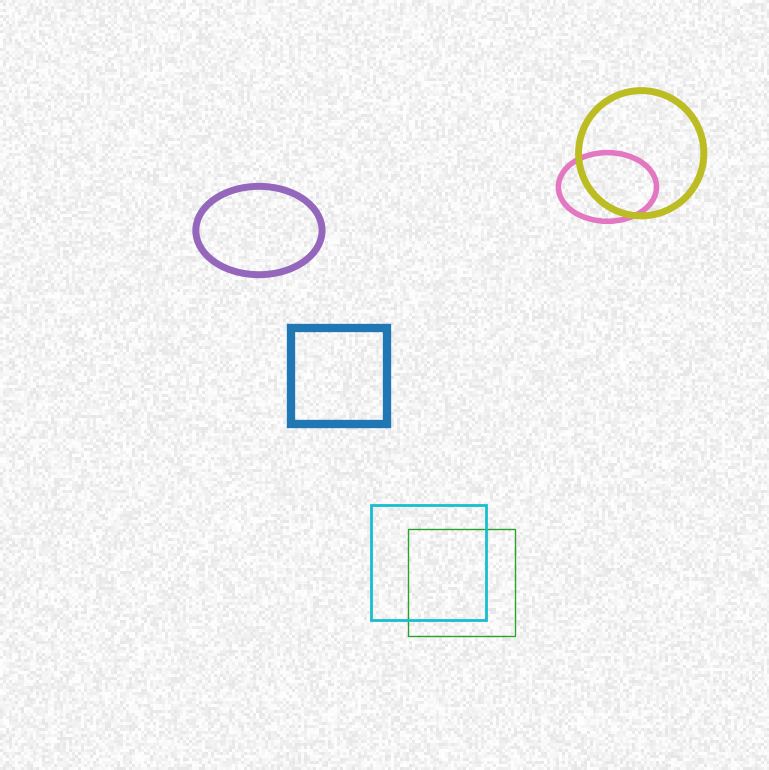[{"shape": "square", "thickness": 3, "radius": 0.31, "center": [0.44, 0.512]}, {"shape": "square", "thickness": 0.5, "radius": 0.35, "center": [0.599, 0.244]}, {"shape": "oval", "thickness": 2.5, "radius": 0.41, "center": [0.336, 0.701]}, {"shape": "oval", "thickness": 2, "radius": 0.32, "center": [0.789, 0.757]}, {"shape": "circle", "thickness": 2.5, "radius": 0.41, "center": [0.833, 0.801]}, {"shape": "square", "thickness": 1, "radius": 0.37, "center": [0.557, 0.269]}]